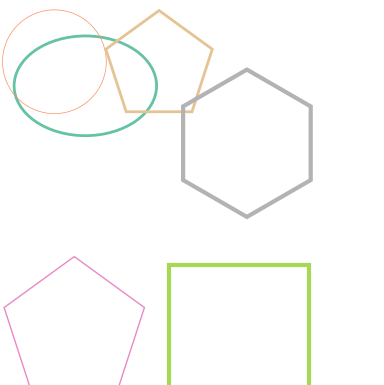[{"shape": "oval", "thickness": 2, "radius": 0.93, "center": [0.222, 0.777]}, {"shape": "circle", "thickness": 0.5, "radius": 0.67, "center": [0.141, 0.84]}, {"shape": "pentagon", "thickness": 1, "radius": 0.96, "center": [0.193, 0.142]}, {"shape": "square", "thickness": 3, "radius": 0.91, "center": [0.62, 0.13]}, {"shape": "pentagon", "thickness": 2, "radius": 0.73, "center": [0.413, 0.827]}, {"shape": "hexagon", "thickness": 3, "radius": 0.96, "center": [0.641, 0.628]}]